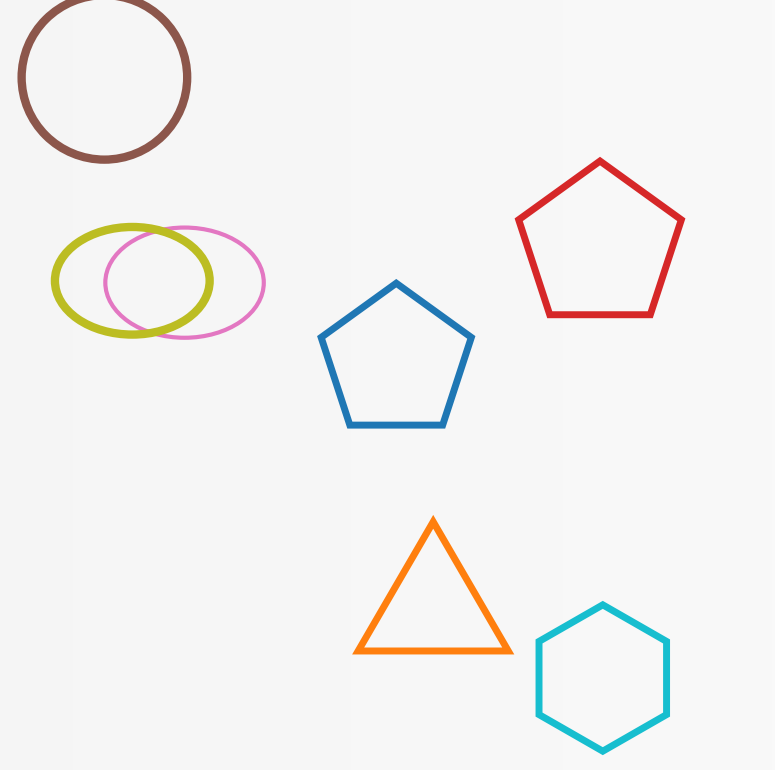[{"shape": "pentagon", "thickness": 2.5, "radius": 0.51, "center": [0.511, 0.53]}, {"shape": "triangle", "thickness": 2.5, "radius": 0.56, "center": [0.559, 0.21]}, {"shape": "pentagon", "thickness": 2.5, "radius": 0.55, "center": [0.774, 0.681]}, {"shape": "circle", "thickness": 3, "radius": 0.53, "center": [0.135, 0.899]}, {"shape": "oval", "thickness": 1.5, "radius": 0.51, "center": [0.238, 0.633]}, {"shape": "oval", "thickness": 3, "radius": 0.5, "center": [0.171, 0.635]}, {"shape": "hexagon", "thickness": 2.5, "radius": 0.48, "center": [0.778, 0.119]}]